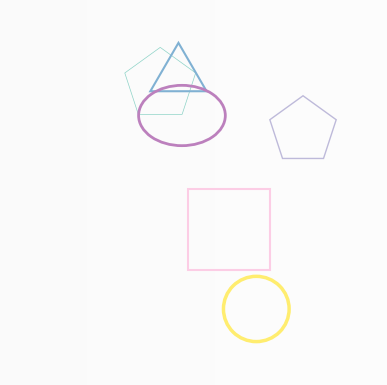[{"shape": "pentagon", "thickness": 0.5, "radius": 0.48, "center": [0.413, 0.781]}, {"shape": "pentagon", "thickness": 1, "radius": 0.45, "center": [0.782, 0.661]}, {"shape": "triangle", "thickness": 1.5, "radius": 0.42, "center": [0.461, 0.805]}, {"shape": "square", "thickness": 1.5, "radius": 0.53, "center": [0.59, 0.403]}, {"shape": "oval", "thickness": 2, "radius": 0.56, "center": [0.47, 0.7]}, {"shape": "circle", "thickness": 2.5, "radius": 0.42, "center": [0.661, 0.197]}]